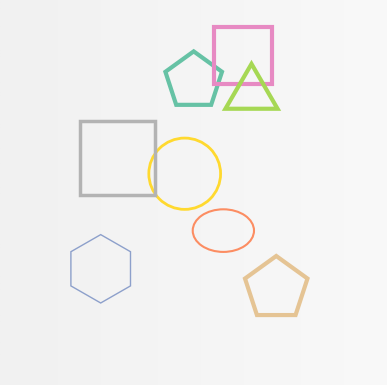[{"shape": "pentagon", "thickness": 3, "radius": 0.38, "center": [0.5, 0.79]}, {"shape": "oval", "thickness": 1.5, "radius": 0.4, "center": [0.576, 0.401]}, {"shape": "hexagon", "thickness": 1, "radius": 0.44, "center": [0.26, 0.302]}, {"shape": "square", "thickness": 3, "radius": 0.37, "center": [0.627, 0.856]}, {"shape": "triangle", "thickness": 3, "radius": 0.39, "center": [0.649, 0.756]}, {"shape": "circle", "thickness": 2, "radius": 0.46, "center": [0.477, 0.549]}, {"shape": "pentagon", "thickness": 3, "radius": 0.42, "center": [0.713, 0.25]}, {"shape": "square", "thickness": 2.5, "radius": 0.48, "center": [0.303, 0.59]}]